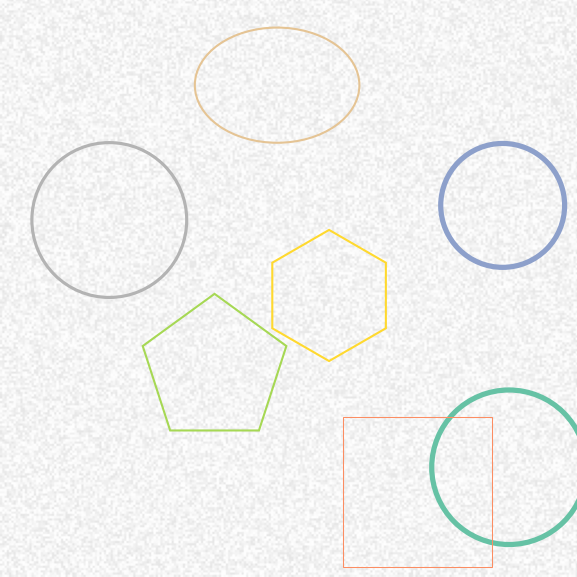[{"shape": "circle", "thickness": 2.5, "radius": 0.67, "center": [0.881, 0.19]}, {"shape": "square", "thickness": 0.5, "radius": 0.65, "center": [0.723, 0.147]}, {"shape": "circle", "thickness": 2.5, "radius": 0.54, "center": [0.87, 0.643]}, {"shape": "pentagon", "thickness": 1, "radius": 0.65, "center": [0.372, 0.36]}, {"shape": "hexagon", "thickness": 1, "radius": 0.57, "center": [0.57, 0.487]}, {"shape": "oval", "thickness": 1, "radius": 0.71, "center": [0.48, 0.852]}, {"shape": "circle", "thickness": 1.5, "radius": 0.67, "center": [0.189, 0.618]}]